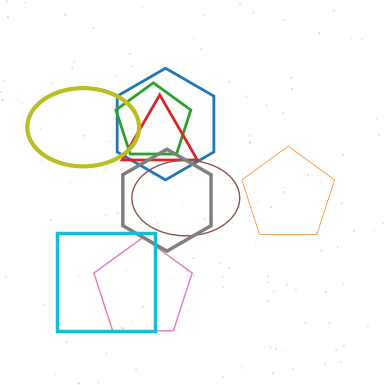[{"shape": "hexagon", "thickness": 2, "radius": 0.73, "center": [0.43, 0.678]}, {"shape": "pentagon", "thickness": 0.5, "radius": 0.63, "center": [0.749, 0.494]}, {"shape": "pentagon", "thickness": 2, "radius": 0.51, "center": [0.398, 0.683]}, {"shape": "triangle", "thickness": 2, "radius": 0.56, "center": [0.415, 0.641]}, {"shape": "oval", "thickness": 1, "radius": 0.7, "center": [0.483, 0.486]}, {"shape": "pentagon", "thickness": 1, "radius": 0.67, "center": [0.372, 0.249]}, {"shape": "hexagon", "thickness": 2.5, "radius": 0.66, "center": [0.434, 0.48]}, {"shape": "oval", "thickness": 3, "radius": 0.73, "center": [0.216, 0.67]}, {"shape": "square", "thickness": 2.5, "radius": 0.64, "center": [0.275, 0.268]}]